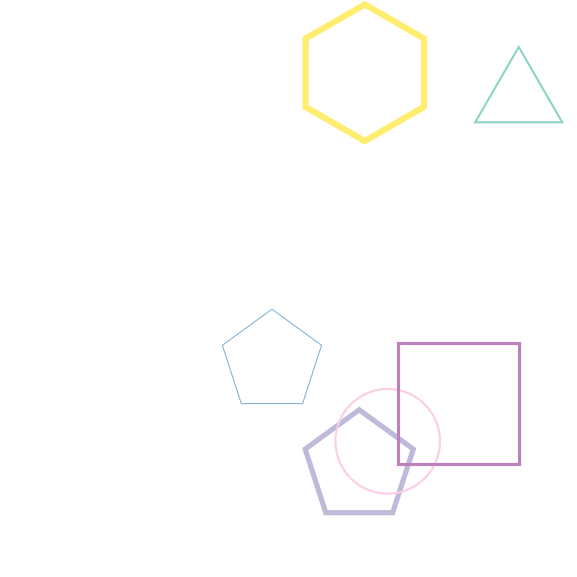[{"shape": "triangle", "thickness": 1, "radius": 0.44, "center": [0.898, 0.831]}, {"shape": "pentagon", "thickness": 2.5, "radius": 0.49, "center": [0.622, 0.191]}, {"shape": "pentagon", "thickness": 0.5, "radius": 0.45, "center": [0.471, 0.373]}, {"shape": "circle", "thickness": 1, "radius": 0.45, "center": [0.671, 0.235]}, {"shape": "square", "thickness": 1.5, "radius": 0.52, "center": [0.794, 0.301]}, {"shape": "hexagon", "thickness": 3, "radius": 0.59, "center": [0.632, 0.873]}]